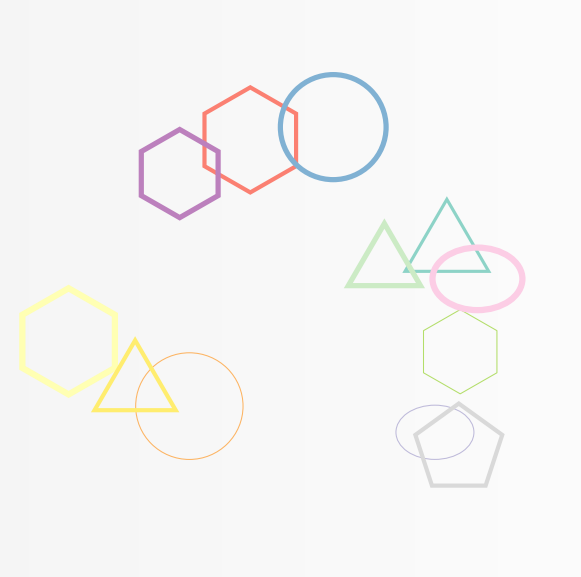[{"shape": "triangle", "thickness": 1.5, "radius": 0.42, "center": [0.769, 0.571]}, {"shape": "hexagon", "thickness": 3, "radius": 0.46, "center": [0.118, 0.408]}, {"shape": "oval", "thickness": 0.5, "radius": 0.34, "center": [0.748, 0.251]}, {"shape": "hexagon", "thickness": 2, "radius": 0.45, "center": [0.431, 0.757]}, {"shape": "circle", "thickness": 2.5, "radius": 0.45, "center": [0.573, 0.779]}, {"shape": "circle", "thickness": 0.5, "radius": 0.46, "center": [0.326, 0.296]}, {"shape": "hexagon", "thickness": 0.5, "radius": 0.36, "center": [0.792, 0.39]}, {"shape": "oval", "thickness": 3, "radius": 0.39, "center": [0.821, 0.516]}, {"shape": "pentagon", "thickness": 2, "radius": 0.39, "center": [0.789, 0.222]}, {"shape": "hexagon", "thickness": 2.5, "radius": 0.38, "center": [0.309, 0.699]}, {"shape": "triangle", "thickness": 2.5, "radius": 0.36, "center": [0.661, 0.54]}, {"shape": "triangle", "thickness": 2, "radius": 0.4, "center": [0.232, 0.329]}]